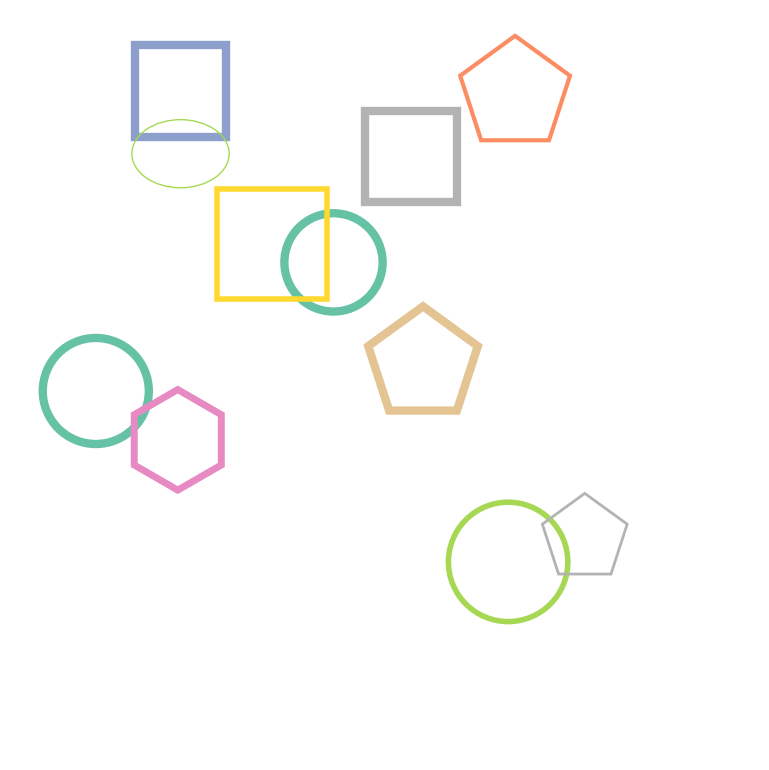[{"shape": "circle", "thickness": 3, "radius": 0.34, "center": [0.124, 0.492]}, {"shape": "circle", "thickness": 3, "radius": 0.32, "center": [0.433, 0.659]}, {"shape": "pentagon", "thickness": 1.5, "radius": 0.37, "center": [0.669, 0.878]}, {"shape": "square", "thickness": 3, "radius": 0.3, "center": [0.234, 0.881]}, {"shape": "hexagon", "thickness": 2.5, "radius": 0.33, "center": [0.231, 0.429]}, {"shape": "oval", "thickness": 0.5, "radius": 0.32, "center": [0.234, 0.8]}, {"shape": "circle", "thickness": 2, "radius": 0.39, "center": [0.66, 0.27]}, {"shape": "square", "thickness": 2, "radius": 0.36, "center": [0.353, 0.683]}, {"shape": "pentagon", "thickness": 3, "radius": 0.37, "center": [0.549, 0.527]}, {"shape": "square", "thickness": 3, "radius": 0.3, "center": [0.534, 0.797]}, {"shape": "pentagon", "thickness": 1, "radius": 0.29, "center": [0.759, 0.301]}]